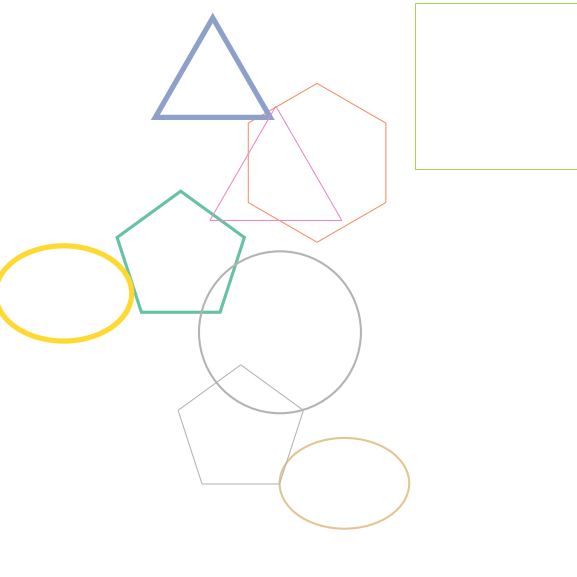[{"shape": "pentagon", "thickness": 1.5, "radius": 0.58, "center": [0.313, 0.552]}, {"shape": "hexagon", "thickness": 0.5, "radius": 0.69, "center": [0.549, 0.717]}, {"shape": "triangle", "thickness": 2.5, "radius": 0.57, "center": [0.368, 0.853]}, {"shape": "triangle", "thickness": 0.5, "radius": 0.66, "center": [0.478, 0.683]}, {"shape": "square", "thickness": 0.5, "radius": 0.72, "center": [0.863, 0.85]}, {"shape": "oval", "thickness": 2.5, "radius": 0.59, "center": [0.11, 0.491]}, {"shape": "oval", "thickness": 1, "radius": 0.56, "center": [0.596, 0.162]}, {"shape": "circle", "thickness": 1, "radius": 0.7, "center": [0.485, 0.424]}, {"shape": "pentagon", "thickness": 0.5, "radius": 0.57, "center": [0.417, 0.253]}]